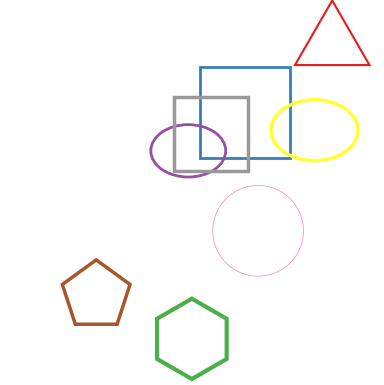[{"shape": "triangle", "thickness": 1.5, "radius": 0.56, "center": [0.863, 0.887]}, {"shape": "square", "thickness": 2, "radius": 0.59, "center": [0.636, 0.709]}, {"shape": "hexagon", "thickness": 3, "radius": 0.52, "center": [0.498, 0.12]}, {"shape": "oval", "thickness": 2, "radius": 0.49, "center": [0.489, 0.608]}, {"shape": "oval", "thickness": 2.5, "radius": 0.56, "center": [0.817, 0.662]}, {"shape": "pentagon", "thickness": 2.5, "radius": 0.46, "center": [0.25, 0.233]}, {"shape": "circle", "thickness": 0.5, "radius": 0.59, "center": [0.67, 0.4]}, {"shape": "square", "thickness": 2.5, "radius": 0.48, "center": [0.548, 0.652]}]